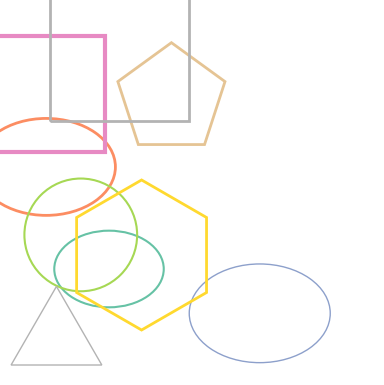[{"shape": "oval", "thickness": 1.5, "radius": 0.71, "center": [0.283, 0.301]}, {"shape": "oval", "thickness": 2, "radius": 0.9, "center": [0.12, 0.566]}, {"shape": "oval", "thickness": 1, "radius": 0.92, "center": [0.675, 0.186]}, {"shape": "square", "thickness": 3, "radius": 0.75, "center": [0.123, 0.756]}, {"shape": "circle", "thickness": 1.5, "radius": 0.73, "center": [0.21, 0.39]}, {"shape": "hexagon", "thickness": 2, "radius": 0.97, "center": [0.368, 0.338]}, {"shape": "pentagon", "thickness": 2, "radius": 0.73, "center": [0.445, 0.743]}, {"shape": "triangle", "thickness": 1, "radius": 0.68, "center": [0.147, 0.12]}, {"shape": "square", "thickness": 2, "radius": 0.9, "center": [0.311, 0.865]}]